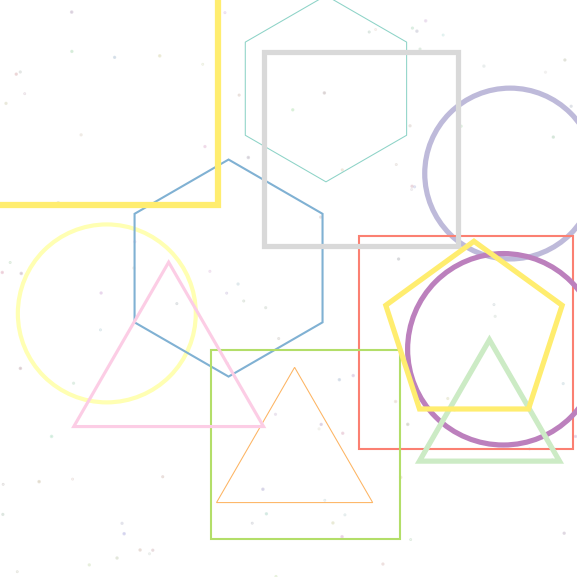[{"shape": "hexagon", "thickness": 0.5, "radius": 0.81, "center": [0.564, 0.846]}, {"shape": "circle", "thickness": 2, "radius": 0.77, "center": [0.185, 0.456]}, {"shape": "circle", "thickness": 2.5, "radius": 0.74, "center": [0.883, 0.699]}, {"shape": "square", "thickness": 1, "radius": 0.92, "center": [0.807, 0.406]}, {"shape": "hexagon", "thickness": 1, "radius": 0.94, "center": [0.396, 0.535]}, {"shape": "triangle", "thickness": 0.5, "radius": 0.78, "center": [0.51, 0.207]}, {"shape": "square", "thickness": 1, "radius": 0.82, "center": [0.529, 0.229]}, {"shape": "triangle", "thickness": 1.5, "radius": 0.95, "center": [0.292, 0.355]}, {"shape": "square", "thickness": 2.5, "radius": 0.84, "center": [0.625, 0.741]}, {"shape": "circle", "thickness": 2.5, "radius": 0.83, "center": [0.872, 0.394]}, {"shape": "triangle", "thickness": 2.5, "radius": 0.7, "center": [0.848, 0.271]}, {"shape": "pentagon", "thickness": 2.5, "radius": 0.8, "center": [0.821, 0.421]}, {"shape": "square", "thickness": 3, "radius": 0.97, "center": [0.182, 0.839]}]